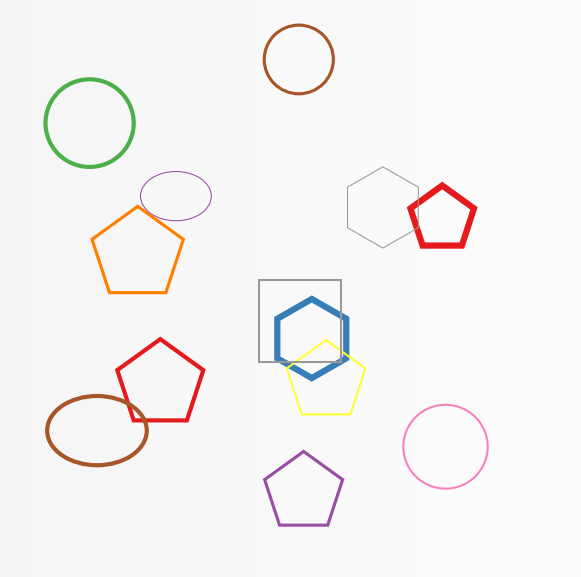[{"shape": "pentagon", "thickness": 2, "radius": 0.39, "center": [0.276, 0.334]}, {"shape": "pentagon", "thickness": 3, "radius": 0.29, "center": [0.761, 0.62]}, {"shape": "hexagon", "thickness": 3, "radius": 0.34, "center": [0.536, 0.413]}, {"shape": "circle", "thickness": 2, "radius": 0.38, "center": [0.154, 0.786]}, {"shape": "oval", "thickness": 0.5, "radius": 0.3, "center": [0.303, 0.659]}, {"shape": "pentagon", "thickness": 1.5, "radius": 0.35, "center": [0.522, 0.147]}, {"shape": "pentagon", "thickness": 1.5, "radius": 0.41, "center": [0.237, 0.559]}, {"shape": "pentagon", "thickness": 1, "radius": 0.36, "center": [0.561, 0.339]}, {"shape": "oval", "thickness": 2, "radius": 0.43, "center": [0.167, 0.253]}, {"shape": "circle", "thickness": 1.5, "radius": 0.3, "center": [0.514, 0.896]}, {"shape": "circle", "thickness": 1, "radius": 0.36, "center": [0.766, 0.226]}, {"shape": "square", "thickness": 1, "radius": 0.35, "center": [0.517, 0.443]}, {"shape": "hexagon", "thickness": 0.5, "radius": 0.35, "center": [0.659, 0.64]}]